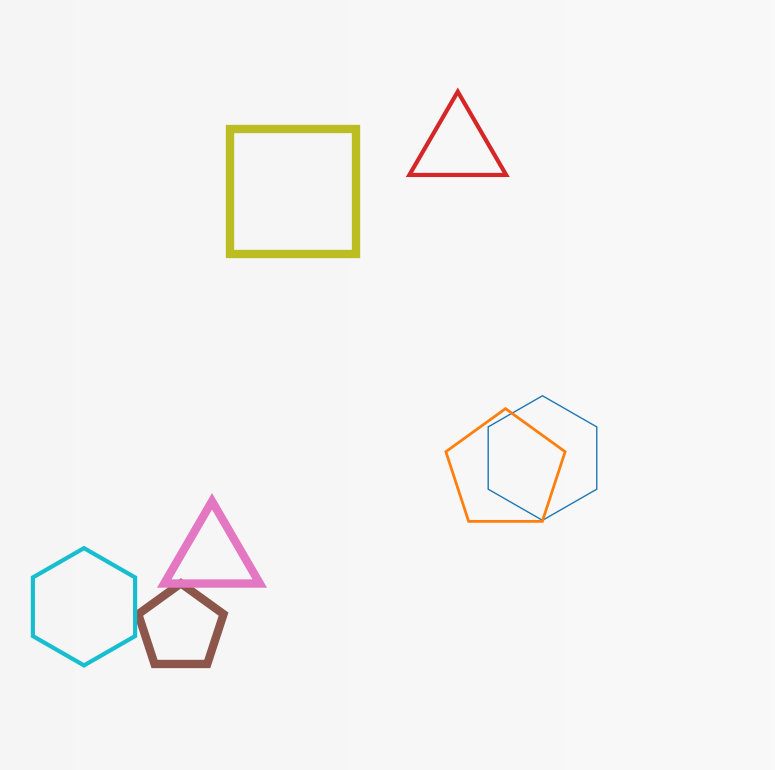[{"shape": "hexagon", "thickness": 0.5, "radius": 0.4, "center": [0.7, 0.405]}, {"shape": "pentagon", "thickness": 1, "radius": 0.4, "center": [0.652, 0.388]}, {"shape": "triangle", "thickness": 1.5, "radius": 0.36, "center": [0.591, 0.809]}, {"shape": "pentagon", "thickness": 3, "radius": 0.29, "center": [0.233, 0.185]}, {"shape": "triangle", "thickness": 3, "radius": 0.36, "center": [0.274, 0.278]}, {"shape": "square", "thickness": 3, "radius": 0.41, "center": [0.378, 0.751]}, {"shape": "hexagon", "thickness": 1.5, "radius": 0.38, "center": [0.108, 0.212]}]